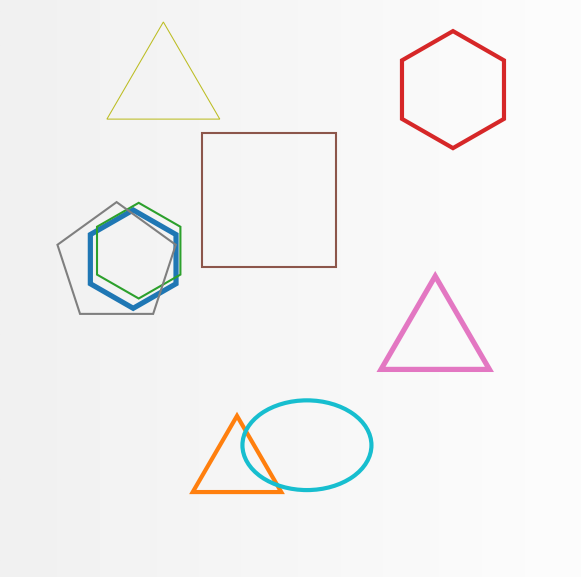[{"shape": "hexagon", "thickness": 2.5, "radius": 0.43, "center": [0.229, 0.55]}, {"shape": "triangle", "thickness": 2, "radius": 0.44, "center": [0.408, 0.191]}, {"shape": "hexagon", "thickness": 1, "radius": 0.41, "center": [0.239, 0.565]}, {"shape": "hexagon", "thickness": 2, "radius": 0.51, "center": [0.779, 0.844]}, {"shape": "square", "thickness": 1, "radius": 0.58, "center": [0.463, 0.653]}, {"shape": "triangle", "thickness": 2.5, "radius": 0.54, "center": [0.749, 0.413]}, {"shape": "pentagon", "thickness": 1, "radius": 0.54, "center": [0.201, 0.542]}, {"shape": "triangle", "thickness": 0.5, "radius": 0.56, "center": [0.281, 0.849]}, {"shape": "oval", "thickness": 2, "radius": 0.55, "center": [0.528, 0.228]}]